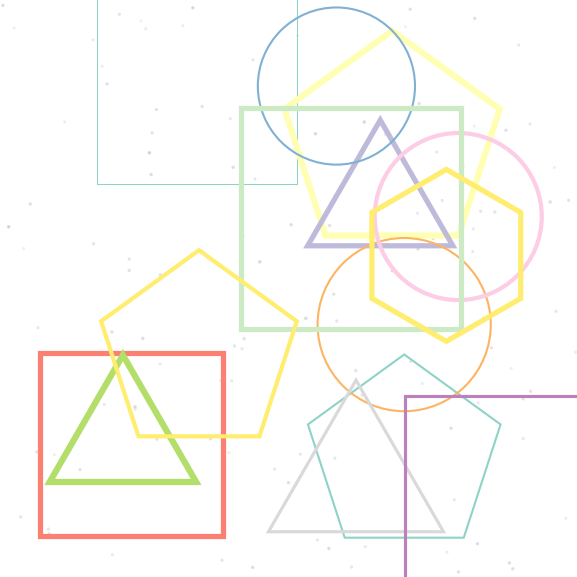[{"shape": "pentagon", "thickness": 1, "radius": 0.88, "center": [0.7, 0.21]}, {"shape": "square", "thickness": 0.5, "radius": 0.86, "center": [0.341, 0.853]}, {"shape": "pentagon", "thickness": 3, "radius": 0.98, "center": [0.679, 0.75]}, {"shape": "triangle", "thickness": 2.5, "radius": 0.73, "center": [0.658, 0.646]}, {"shape": "square", "thickness": 2.5, "radius": 0.79, "center": [0.228, 0.23]}, {"shape": "circle", "thickness": 1, "radius": 0.68, "center": [0.583, 0.85]}, {"shape": "circle", "thickness": 1, "radius": 0.75, "center": [0.7, 0.437]}, {"shape": "triangle", "thickness": 3, "radius": 0.73, "center": [0.213, 0.238]}, {"shape": "circle", "thickness": 2, "radius": 0.72, "center": [0.794, 0.624]}, {"shape": "triangle", "thickness": 1.5, "radius": 0.88, "center": [0.616, 0.166]}, {"shape": "square", "thickness": 1.5, "radius": 0.8, "center": [0.861, 0.155]}, {"shape": "square", "thickness": 2.5, "radius": 0.95, "center": [0.608, 0.621]}, {"shape": "hexagon", "thickness": 2.5, "radius": 0.74, "center": [0.773, 0.557]}, {"shape": "pentagon", "thickness": 2, "radius": 0.89, "center": [0.345, 0.388]}]